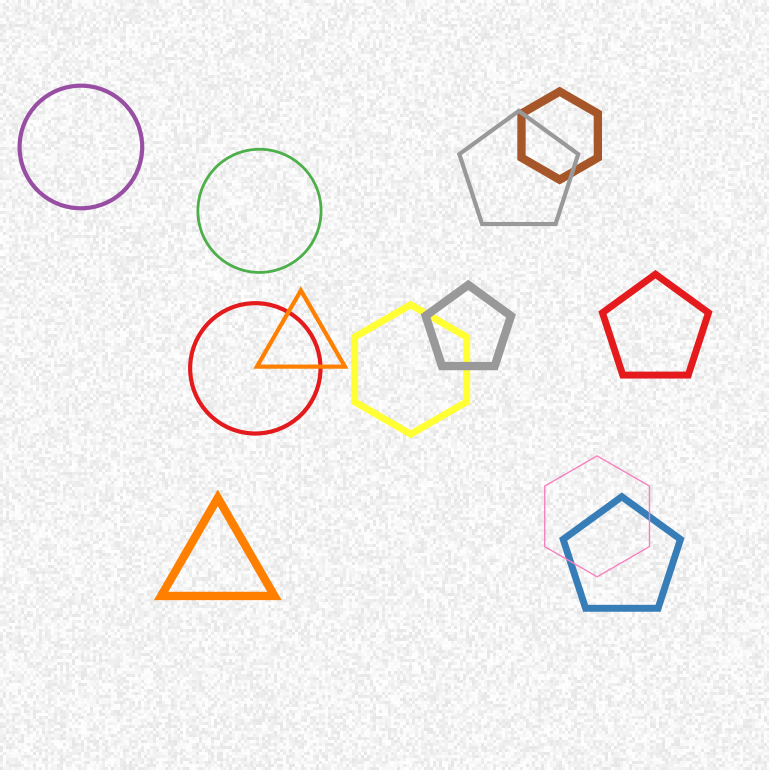[{"shape": "circle", "thickness": 1.5, "radius": 0.42, "center": [0.332, 0.522]}, {"shape": "pentagon", "thickness": 2.5, "radius": 0.36, "center": [0.851, 0.571]}, {"shape": "pentagon", "thickness": 2.5, "radius": 0.4, "center": [0.808, 0.275]}, {"shape": "circle", "thickness": 1, "radius": 0.4, "center": [0.337, 0.726]}, {"shape": "circle", "thickness": 1.5, "radius": 0.4, "center": [0.105, 0.809]}, {"shape": "triangle", "thickness": 1.5, "radius": 0.33, "center": [0.391, 0.557]}, {"shape": "triangle", "thickness": 3, "radius": 0.42, "center": [0.283, 0.269]}, {"shape": "hexagon", "thickness": 2.5, "radius": 0.42, "center": [0.533, 0.52]}, {"shape": "hexagon", "thickness": 3, "radius": 0.29, "center": [0.727, 0.824]}, {"shape": "hexagon", "thickness": 0.5, "radius": 0.39, "center": [0.775, 0.329]}, {"shape": "pentagon", "thickness": 1.5, "radius": 0.41, "center": [0.674, 0.775]}, {"shape": "pentagon", "thickness": 3, "radius": 0.29, "center": [0.608, 0.572]}]